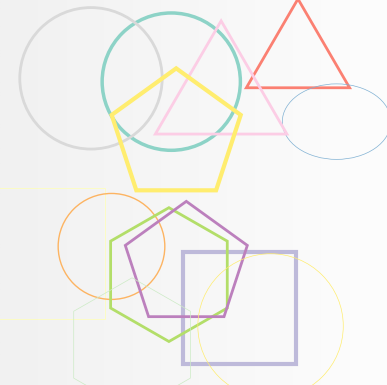[{"shape": "circle", "thickness": 2.5, "radius": 0.89, "center": [0.442, 0.788]}, {"shape": "square", "thickness": 0.5, "radius": 0.85, "center": [0.101, 0.342]}, {"shape": "square", "thickness": 3, "radius": 0.73, "center": [0.618, 0.201]}, {"shape": "triangle", "thickness": 2, "radius": 0.77, "center": [0.769, 0.849]}, {"shape": "oval", "thickness": 0.5, "radius": 0.7, "center": [0.869, 0.684]}, {"shape": "circle", "thickness": 1, "radius": 0.69, "center": [0.288, 0.36]}, {"shape": "hexagon", "thickness": 2, "radius": 0.87, "center": [0.436, 0.287]}, {"shape": "triangle", "thickness": 2, "radius": 0.98, "center": [0.571, 0.75]}, {"shape": "circle", "thickness": 2, "radius": 0.92, "center": [0.235, 0.797]}, {"shape": "pentagon", "thickness": 2, "radius": 0.83, "center": [0.481, 0.311]}, {"shape": "hexagon", "thickness": 0.5, "radius": 0.87, "center": [0.341, 0.105]}, {"shape": "circle", "thickness": 0.5, "radius": 0.94, "center": [0.698, 0.153]}, {"shape": "pentagon", "thickness": 3, "radius": 0.88, "center": [0.455, 0.647]}]